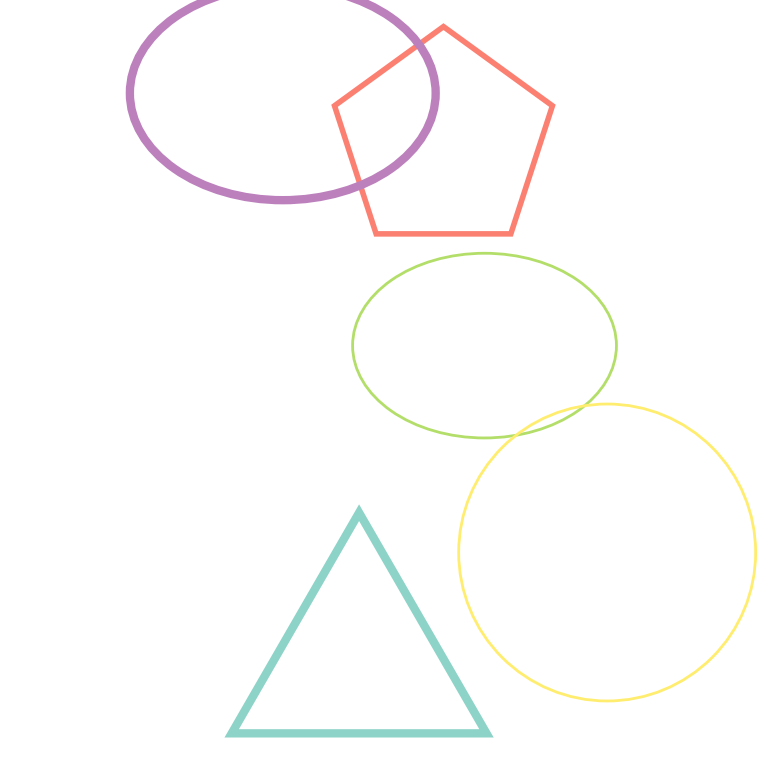[{"shape": "triangle", "thickness": 3, "radius": 0.96, "center": [0.466, 0.143]}, {"shape": "pentagon", "thickness": 2, "radius": 0.74, "center": [0.576, 0.817]}, {"shape": "oval", "thickness": 1, "radius": 0.86, "center": [0.629, 0.551]}, {"shape": "oval", "thickness": 3, "radius": 0.99, "center": [0.367, 0.879]}, {"shape": "circle", "thickness": 1, "radius": 0.96, "center": [0.789, 0.282]}]